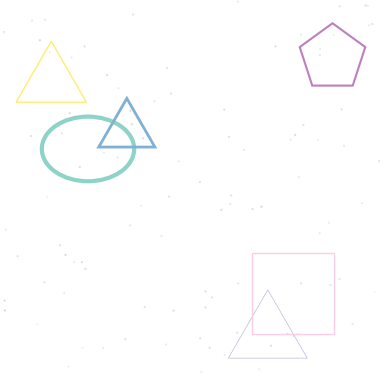[{"shape": "oval", "thickness": 3, "radius": 0.6, "center": [0.229, 0.613]}, {"shape": "triangle", "thickness": 0.5, "radius": 0.59, "center": [0.696, 0.129]}, {"shape": "triangle", "thickness": 2, "radius": 0.42, "center": [0.329, 0.66]}, {"shape": "square", "thickness": 1, "radius": 0.53, "center": [0.761, 0.238]}, {"shape": "pentagon", "thickness": 1.5, "radius": 0.45, "center": [0.864, 0.85]}, {"shape": "triangle", "thickness": 1, "radius": 0.53, "center": [0.133, 0.787]}]